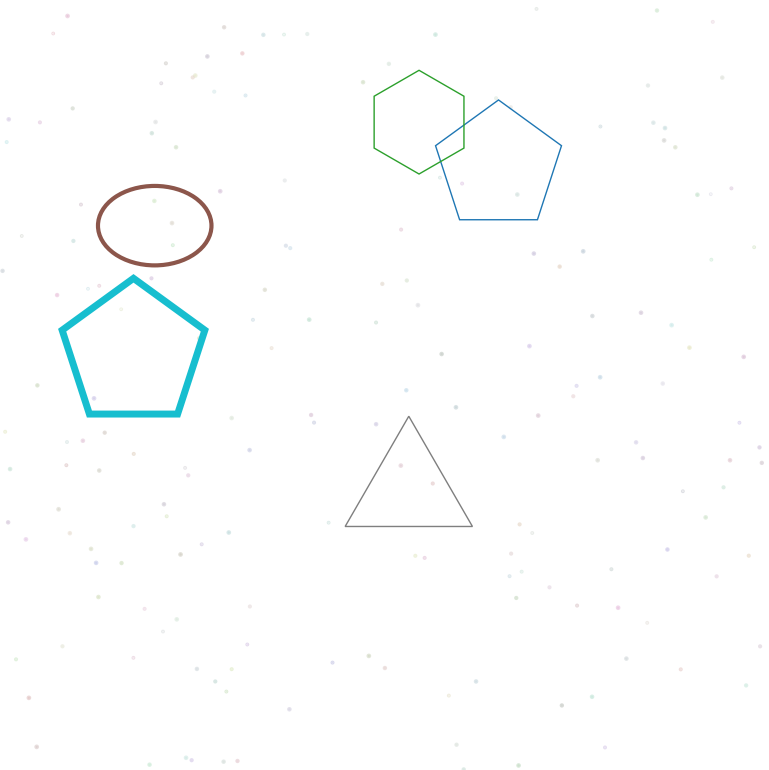[{"shape": "pentagon", "thickness": 0.5, "radius": 0.43, "center": [0.647, 0.784]}, {"shape": "hexagon", "thickness": 0.5, "radius": 0.34, "center": [0.544, 0.841]}, {"shape": "oval", "thickness": 1.5, "radius": 0.37, "center": [0.201, 0.707]}, {"shape": "triangle", "thickness": 0.5, "radius": 0.48, "center": [0.531, 0.364]}, {"shape": "pentagon", "thickness": 2.5, "radius": 0.49, "center": [0.173, 0.541]}]